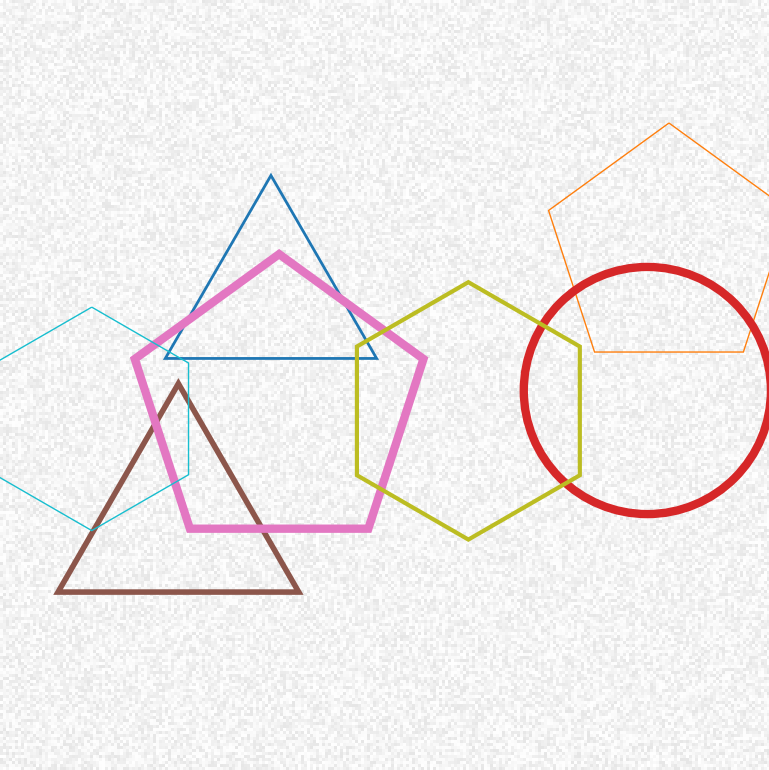[{"shape": "triangle", "thickness": 1, "radius": 0.79, "center": [0.352, 0.614]}, {"shape": "pentagon", "thickness": 0.5, "radius": 0.82, "center": [0.869, 0.676]}, {"shape": "circle", "thickness": 3, "radius": 0.8, "center": [0.841, 0.493]}, {"shape": "triangle", "thickness": 2, "radius": 0.9, "center": [0.232, 0.321]}, {"shape": "pentagon", "thickness": 3, "radius": 0.99, "center": [0.362, 0.473]}, {"shape": "hexagon", "thickness": 1.5, "radius": 0.84, "center": [0.608, 0.466]}, {"shape": "hexagon", "thickness": 0.5, "radius": 0.73, "center": [0.119, 0.456]}]